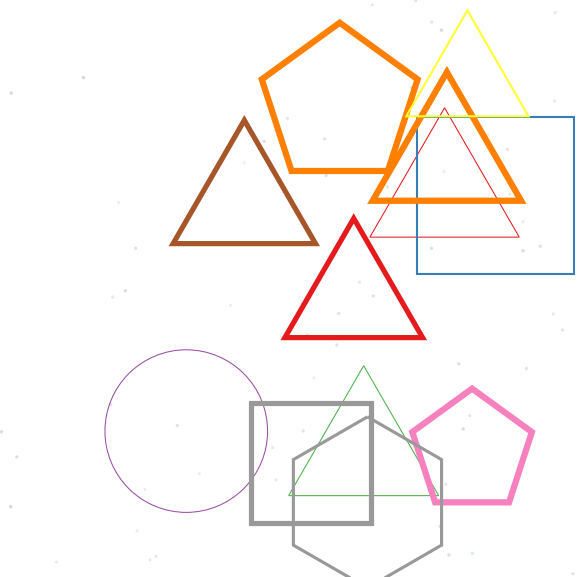[{"shape": "triangle", "thickness": 0.5, "radius": 0.75, "center": [0.77, 0.663]}, {"shape": "triangle", "thickness": 2.5, "radius": 0.69, "center": [0.613, 0.483]}, {"shape": "square", "thickness": 1, "radius": 0.68, "center": [0.858, 0.66]}, {"shape": "triangle", "thickness": 0.5, "radius": 0.75, "center": [0.63, 0.216]}, {"shape": "circle", "thickness": 0.5, "radius": 0.7, "center": [0.323, 0.253]}, {"shape": "pentagon", "thickness": 3, "radius": 0.71, "center": [0.588, 0.818]}, {"shape": "triangle", "thickness": 3, "radius": 0.74, "center": [0.774, 0.726]}, {"shape": "triangle", "thickness": 1, "radius": 0.61, "center": [0.809, 0.859]}, {"shape": "triangle", "thickness": 2.5, "radius": 0.71, "center": [0.423, 0.648]}, {"shape": "pentagon", "thickness": 3, "radius": 0.54, "center": [0.817, 0.217]}, {"shape": "square", "thickness": 2.5, "radius": 0.52, "center": [0.538, 0.197]}, {"shape": "hexagon", "thickness": 1.5, "radius": 0.74, "center": [0.636, 0.129]}]